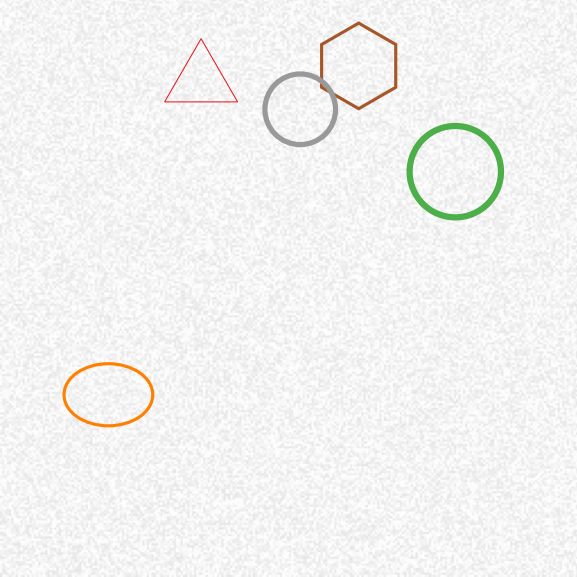[{"shape": "triangle", "thickness": 0.5, "radius": 0.36, "center": [0.348, 0.859]}, {"shape": "circle", "thickness": 3, "radius": 0.4, "center": [0.788, 0.702]}, {"shape": "oval", "thickness": 1.5, "radius": 0.38, "center": [0.188, 0.316]}, {"shape": "hexagon", "thickness": 1.5, "radius": 0.37, "center": [0.621, 0.885]}, {"shape": "circle", "thickness": 2.5, "radius": 0.31, "center": [0.52, 0.81]}]